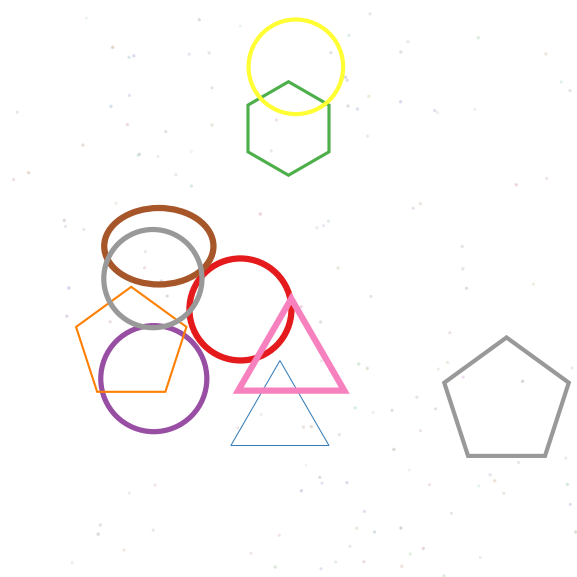[{"shape": "circle", "thickness": 3, "radius": 0.44, "center": [0.416, 0.463]}, {"shape": "triangle", "thickness": 0.5, "radius": 0.49, "center": [0.485, 0.277]}, {"shape": "hexagon", "thickness": 1.5, "radius": 0.4, "center": [0.5, 0.777]}, {"shape": "circle", "thickness": 2.5, "radius": 0.46, "center": [0.266, 0.343]}, {"shape": "pentagon", "thickness": 1, "radius": 0.5, "center": [0.227, 0.402]}, {"shape": "circle", "thickness": 2, "radius": 0.41, "center": [0.512, 0.883]}, {"shape": "oval", "thickness": 3, "radius": 0.47, "center": [0.275, 0.573]}, {"shape": "triangle", "thickness": 3, "radius": 0.53, "center": [0.504, 0.376]}, {"shape": "circle", "thickness": 2.5, "radius": 0.43, "center": [0.265, 0.517]}, {"shape": "pentagon", "thickness": 2, "radius": 0.57, "center": [0.877, 0.301]}]